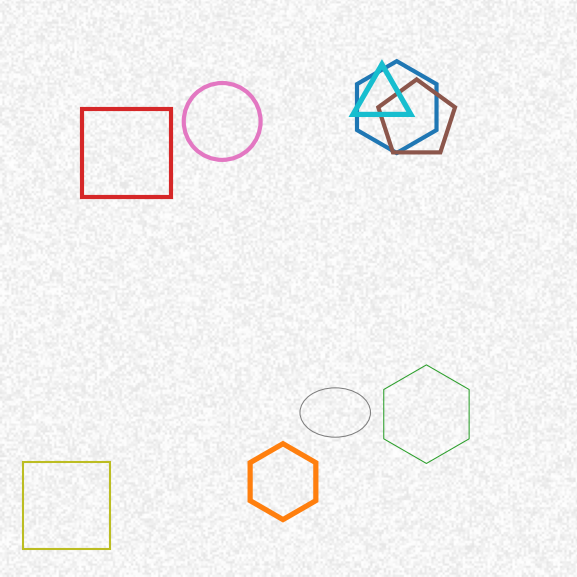[{"shape": "hexagon", "thickness": 2, "radius": 0.4, "center": [0.687, 0.814]}, {"shape": "hexagon", "thickness": 2.5, "radius": 0.33, "center": [0.49, 0.165]}, {"shape": "hexagon", "thickness": 0.5, "radius": 0.43, "center": [0.738, 0.282]}, {"shape": "square", "thickness": 2, "radius": 0.38, "center": [0.219, 0.734]}, {"shape": "pentagon", "thickness": 2, "radius": 0.35, "center": [0.721, 0.792]}, {"shape": "circle", "thickness": 2, "radius": 0.33, "center": [0.385, 0.789]}, {"shape": "oval", "thickness": 0.5, "radius": 0.31, "center": [0.58, 0.285]}, {"shape": "square", "thickness": 1, "radius": 0.38, "center": [0.115, 0.124]}, {"shape": "triangle", "thickness": 2.5, "radius": 0.29, "center": [0.661, 0.83]}]